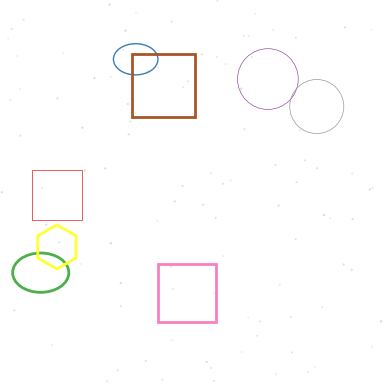[{"shape": "square", "thickness": 0.5, "radius": 0.33, "center": [0.149, 0.493]}, {"shape": "oval", "thickness": 1, "radius": 0.29, "center": [0.352, 0.846]}, {"shape": "oval", "thickness": 2, "radius": 0.36, "center": [0.106, 0.292]}, {"shape": "circle", "thickness": 0.5, "radius": 0.39, "center": [0.696, 0.795]}, {"shape": "hexagon", "thickness": 2, "radius": 0.29, "center": [0.148, 0.359]}, {"shape": "square", "thickness": 2, "radius": 0.41, "center": [0.426, 0.779]}, {"shape": "square", "thickness": 2, "radius": 0.38, "center": [0.486, 0.239]}, {"shape": "circle", "thickness": 0.5, "radius": 0.35, "center": [0.823, 0.723]}]